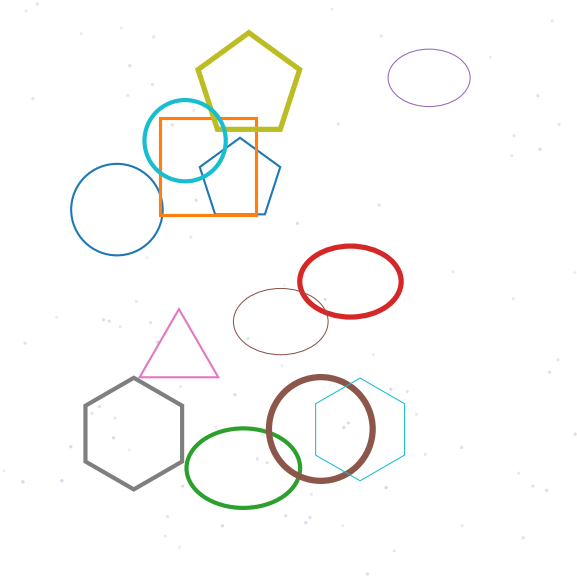[{"shape": "pentagon", "thickness": 1, "radius": 0.37, "center": [0.416, 0.687]}, {"shape": "circle", "thickness": 1, "radius": 0.4, "center": [0.202, 0.636]}, {"shape": "square", "thickness": 1.5, "radius": 0.42, "center": [0.361, 0.711]}, {"shape": "oval", "thickness": 2, "radius": 0.49, "center": [0.421, 0.188]}, {"shape": "oval", "thickness": 2.5, "radius": 0.44, "center": [0.607, 0.512]}, {"shape": "oval", "thickness": 0.5, "radius": 0.36, "center": [0.743, 0.864]}, {"shape": "circle", "thickness": 3, "radius": 0.45, "center": [0.556, 0.256]}, {"shape": "oval", "thickness": 0.5, "radius": 0.41, "center": [0.486, 0.442]}, {"shape": "triangle", "thickness": 1, "radius": 0.39, "center": [0.31, 0.385]}, {"shape": "hexagon", "thickness": 2, "radius": 0.48, "center": [0.232, 0.248]}, {"shape": "pentagon", "thickness": 2.5, "radius": 0.46, "center": [0.431, 0.85]}, {"shape": "circle", "thickness": 2, "radius": 0.35, "center": [0.321, 0.756]}, {"shape": "hexagon", "thickness": 0.5, "radius": 0.44, "center": [0.624, 0.256]}]